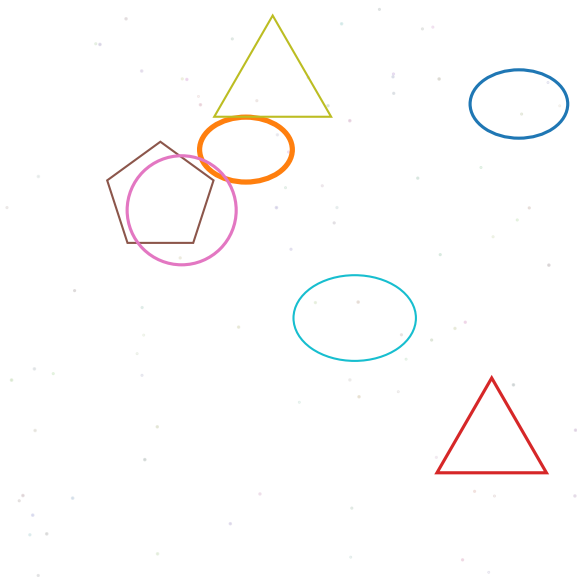[{"shape": "oval", "thickness": 1.5, "radius": 0.42, "center": [0.899, 0.819]}, {"shape": "oval", "thickness": 2.5, "radius": 0.4, "center": [0.426, 0.74]}, {"shape": "triangle", "thickness": 1.5, "radius": 0.55, "center": [0.851, 0.235]}, {"shape": "pentagon", "thickness": 1, "radius": 0.48, "center": [0.278, 0.657]}, {"shape": "circle", "thickness": 1.5, "radius": 0.47, "center": [0.315, 0.635]}, {"shape": "triangle", "thickness": 1, "radius": 0.58, "center": [0.472, 0.855]}, {"shape": "oval", "thickness": 1, "radius": 0.53, "center": [0.614, 0.448]}]